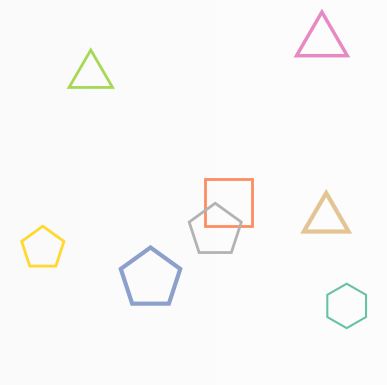[{"shape": "hexagon", "thickness": 1.5, "radius": 0.29, "center": [0.895, 0.205]}, {"shape": "square", "thickness": 2, "radius": 0.3, "center": [0.59, 0.474]}, {"shape": "pentagon", "thickness": 3, "radius": 0.4, "center": [0.388, 0.277]}, {"shape": "triangle", "thickness": 2.5, "radius": 0.38, "center": [0.831, 0.893]}, {"shape": "triangle", "thickness": 2, "radius": 0.32, "center": [0.234, 0.805]}, {"shape": "pentagon", "thickness": 2, "radius": 0.29, "center": [0.11, 0.355]}, {"shape": "triangle", "thickness": 3, "radius": 0.33, "center": [0.842, 0.432]}, {"shape": "pentagon", "thickness": 2, "radius": 0.35, "center": [0.555, 0.401]}]